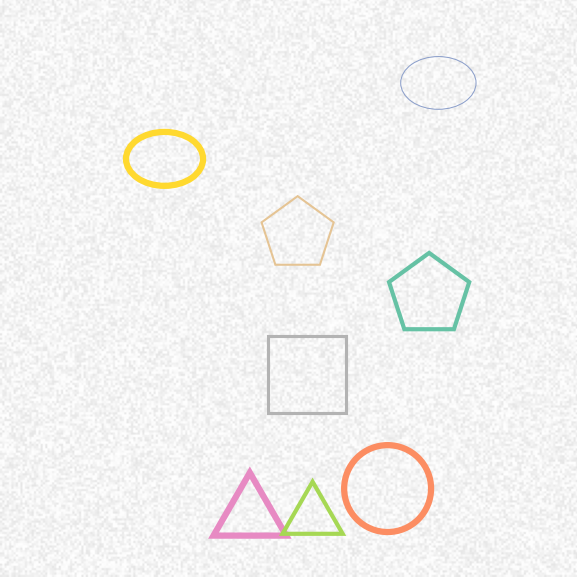[{"shape": "pentagon", "thickness": 2, "radius": 0.37, "center": [0.743, 0.488]}, {"shape": "circle", "thickness": 3, "radius": 0.38, "center": [0.671, 0.153]}, {"shape": "oval", "thickness": 0.5, "radius": 0.33, "center": [0.759, 0.856]}, {"shape": "triangle", "thickness": 3, "radius": 0.36, "center": [0.433, 0.108]}, {"shape": "triangle", "thickness": 2, "radius": 0.3, "center": [0.541, 0.105]}, {"shape": "oval", "thickness": 3, "radius": 0.33, "center": [0.285, 0.724]}, {"shape": "pentagon", "thickness": 1, "radius": 0.33, "center": [0.515, 0.594]}, {"shape": "square", "thickness": 1.5, "radius": 0.34, "center": [0.531, 0.351]}]